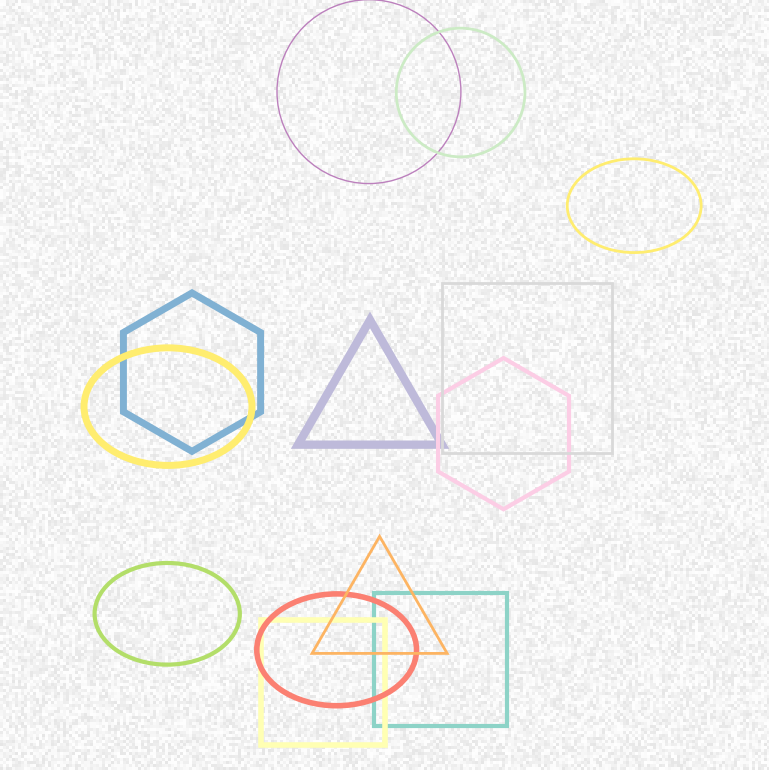[{"shape": "square", "thickness": 1.5, "radius": 0.43, "center": [0.572, 0.144]}, {"shape": "square", "thickness": 2, "radius": 0.41, "center": [0.419, 0.114]}, {"shape": "triangle", "thickness": 3, "radius": 0.54, "center": [0.481, 0.477]}, {"shape": "oval", "thickness": 2, "radius": 0.52, "center": [0.437, 0.156]}, {"shape": "hexagon", "thickness": 2.5, "radius": 0.51, "center": [0.249, 0.517]}, {"shape": "triangle", "thickness": 1, "radius": 0.51, "center": [0.493, 0.202]}, {"shape": "oval", "thickness": 1.5, "radius": 0.47, "center": [0.217, 0.203]}, {"shape": "hexagon", "thickness": 1.5, "radius": 0.49, "center": [0.654, 0.437]}, {"shape": "square", "thickness": 1, "radius": 0.55, "center": [0.684, 0.522]}, {"shape": "circle", "thickness": 0.5, "radius": 0.6, "center": [0.479, 0.881]}, {"shape": "circle", "thickness": 1, "radius": 0.42, "center": [0.598, 0.88]}, {"shape": "oval", "thickness": 1, "radius": 0.43, "center": [0.824, 0.733]}, {"shape": "oval", "thickness": 2.5, "radius": 0.55, "center": [0.218, 0.472]}]